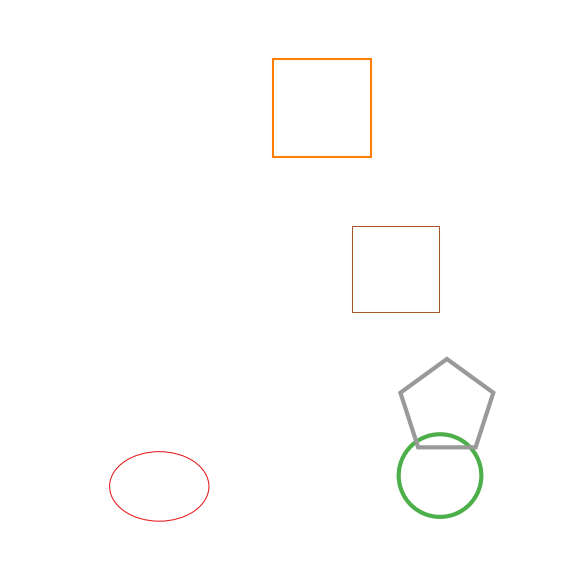[{"shape": "oval", "thickness": 0.5, "radius": 0.43, "center": [0.276, 0.157]}, {"shape": "circle", "thickness": 2, "radius": 0.36, "center": [0.762, 0.176]}, {"shape": "square", "thickness": 1, "radius": 0.42, "center": [0.558, 0.813]}, {"shape": "square", "thickness": 0.5, "radius": 0.37, "center": [0.685, 0.533]}, {"shape": "pentagon", "thickness": 2, "radius": 0.42, "center": [0.774, 0.293]}]